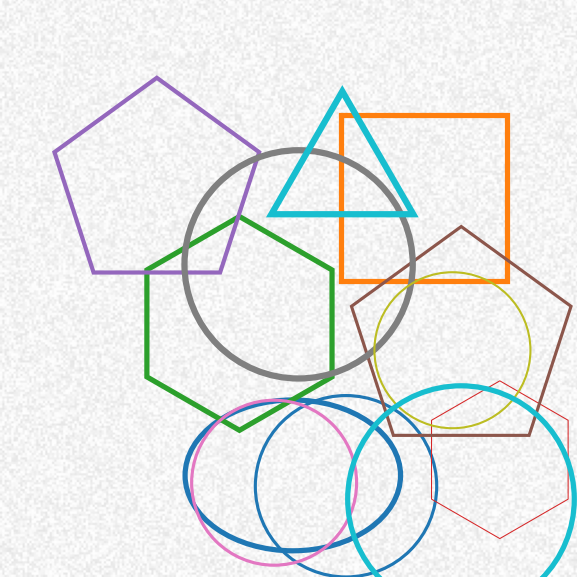[{"shape": "circle", "thickness": 1.5, "radius": 0.79, "center": [0.599, 0.157]}, {"shape": "oval", "thickness": 2.5, "radius": 0.93, "center": [0.507, 0.176]}, {"shape": "square", "thickness": 2.5, "radius": 0.72, "center": [0.735, 0.656]}, {"shape": "hexagon", "thickness": 2.5, "radius": 0.93, "center": [0.415, 0.439]}, {"shape": "hexagon", "thickness": 0.5, "radius": 0.68, "center": [0.865, 0.203]}, {"shape": "pentagon", "thickness": 2, "radius": 0.93, "center": [0.272, 0.678]}, {"shape": "pentagon", "thickness": 1.5, "radius": 1.0, "center": [0.799, 0.407]}, {"shape": "circle", "thickness": 1.5, "radius": 0.71, "center": [0.475, 0.163]}, {"shape": "circle", "thickness": 3, "radius": 0.99, "center": [0.517, 0.541]}, {"shape": "circle", "thickness": 1, "radius": 0.68, "center": [0.783, 0.393]}, {"shape": "triangle", "thickness": 3, "radius": 0.71, "center": [0.593, 0.699]}, {"shape": "circle", "thickness": 2.5, "radius": 0.98, "center": [0.798, 0.135]}]